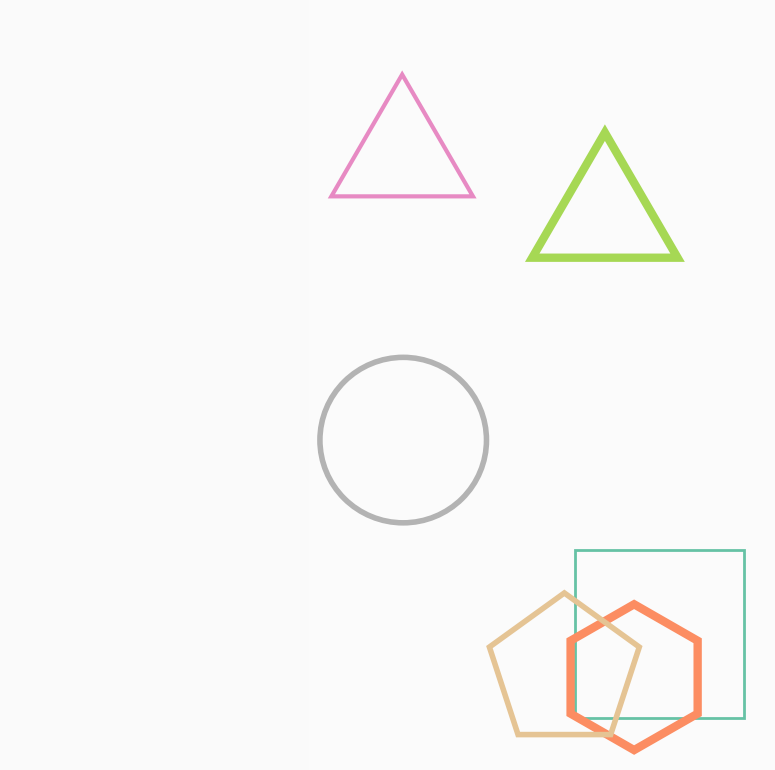[{"shape": "square", "thickness": 1, "radius": 0.55, "center": [0.851, 0.176]}, {"shape": "hexagon", "thickness": 3, "radius": 0.47, "center": [0.818, 0.121]}, {"shape": "triangle", "thickness": 1.5, "radius": 0.53, "center": [0.519, 0.798]}, {"shape": "triangle", "thickness": 3, "radius": 0.54, "center": [0.781, 0.719]}, {"shape": "pentagon", "thickness": 2, "radius": 0.51, "center": [0.728, 0.128]}, {"shape": "circle", "thickness": 2, "radius": 0.54, "center": [0.52, 0.428]}]